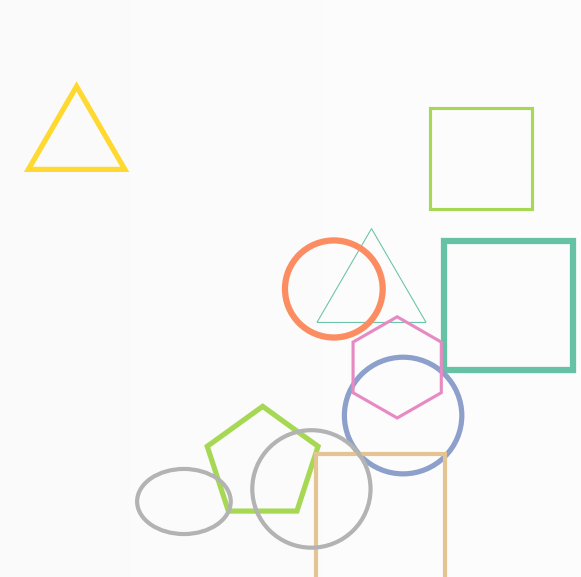[{"shape": "square", "thickness": 3, "radius": 0.56, "center": [0.875, 0.47]}, {"shape": "triangle", "thickness": 0.5, "radius": 0.54, "center": [0.639, 0.495]}, {"shape": "circle", "thickness": 3, "radius": 0.42, "center": [0.574, 0.499]}, {"shape": "circle", "thickness": 2.5, "radius": 0.5, "center": [0.694, 0.28]}, {"shape": "hexagon", "thickness": 1.5, "radius": 0.44, "center": [0.683, 0.363]}, {"shape": "pentagon", "thickness": 2.5, "radius": 0.5, "center": [0.452, 0.195]}, {"shape": "square", "thickness": 1.5, "radius": 0.44, "center": [0.827, 0.724]}, {"shape": "triangle", "thickness": 2.5, "radius": 0.48, "center": [0.132, 0.754]}, {"shape": "square", "thickness": 2, "radius": 0.56, "center": [0.654, 0.102]}, {"shape": "oval", "thickness": 2, "radius": 0.4, "center": [0.316, 0.131]}, {"shape": "circle", "thickness": 2, "radius": 0.51, "center": [0.536, 0.153]}]